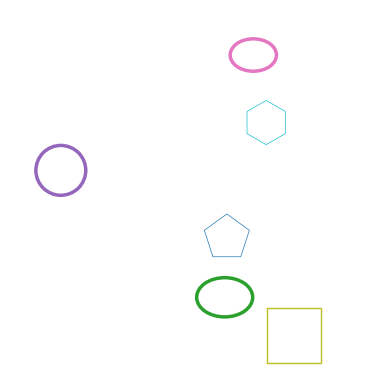[{"shape": "pentagon", "thickness": 0.5, "radius": 0.31, "center": [0.589, 0.383]}, {"shape": "oval", "thickness": 2.5, "radius": 0.36, "center": [0.584, 0.228]}, {"shape": "circle", "thickness": 2.5, "radius": 0.32, "center": [0.158, 0.557]}, {"shape": "oval", "thickness": 2.5, "radius": 0.3, "center": [0.658, 0.857]}, {"shape": "square", "thickness": 1, "radius": 0.36, "center": [0.764, 0.129]}, {"shape": "hexagon", "thickness": 0.5, "radius": 0.29, "center": [0.691, 0.682]}]